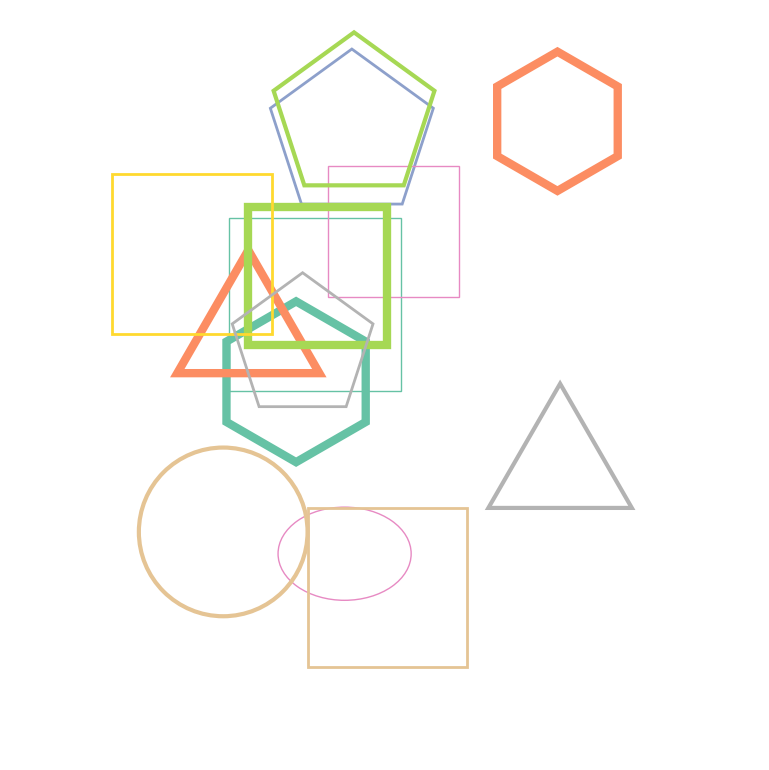[{"shape": "hexagon", "thickness": 3, "radius": 0.52, "center": [0.385, 0.504]}, {"shape": "square", "thickness": 0.5, "radius": 0.56, "center": [0.409, 0.604]}, {"shape": "hexagon", "thickness": 3, "radius": 0.45, "center": [0.724, 0.842]}, {"shape": "triangle", "thickness": 3, "radius": 0.53, "center": [0.322, 0.569]}, {"shape": "pentagon", "thickness": 1, "radius": 0.56, "center": [0.457, 0.825]}, {"shape": "oval", "thickness": 0.5, "radius": 0.43, "center": [0.448, 0.281]}, {"shape": "square", "thickness": 0.5, "radius": 0.43, "center": [0.511, 0.699]}, {"shape": "pentagon", "thickness": 1.5, "radius": 0.55, "center": [0.46, 0.848]}, {"shape": "square", "thickness": 3, "radius": 0.45, "center": [0.413, 0.642]}, {"shape": "square", "thickness": 1, "radius": 0.52, "center": [0.249, 0.67]}, {"shape": "circle", "thickness": 1.5, "radius": 0.55, "center": [0.29, 0.309]}, {"shape": "square", "thickness": 1, "radius": 0.52, "center": [0.504, 0.237]}, {"shape": "triangle", "thickness": 1.5, "radius": 0.54, "center": [0.727, 0.394]}, {"shape": "pentagon", "thickness": 1, "radius": 0.48, "center": [0.393, 0.55]}]